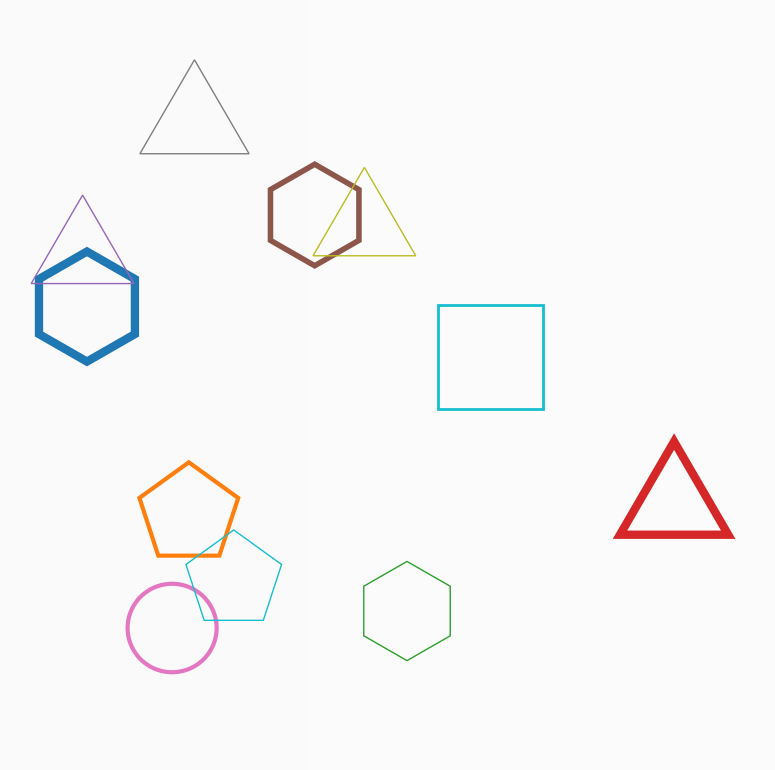[{"shape": "hexagon", "thickness": 3, "radius": 0.36, "center": [0.112, 0.602]}, {"shape": "pentagon", "thickness": 1.5, "radius": 0.34, "center": [0.244, 0.333]}, {"shape": "hexagon", "thickness": 0.5, "radius": 0.32, "center": [0.525, 0.206]}, {"shape": "triangle", "thickness": 3, "radius": 0.4, "center": [0.87, 0.346]}, {"shape": "triangle", "thickness": 0.5, "radius": 0.38, "center": [0.107, 0.67]}, {"shape": "hexagon", "thickness": 2, "radius": 0.33, "center": [0.406, 0.721]}, {"shape": "circle", "thickness": 1.5, "radius": 0.29, "center": [0.222, 0.184]}, {"shape": "triangle", "thickness": 0.5, "radius": 0.41, "center": [0.251, 0.841]}, {"shape": "triangle", "thickness": 0.5, "radius": 0.38, "center": [0.47, 0.706]}, {"shape": "square", "thickness": 1, "radius": 0.34, "center": [0.633, 0.536]}, {"shape": "pentagon", "thickness": 0.5, "radius": 0.32, "center": [0.302, 0.247]}]